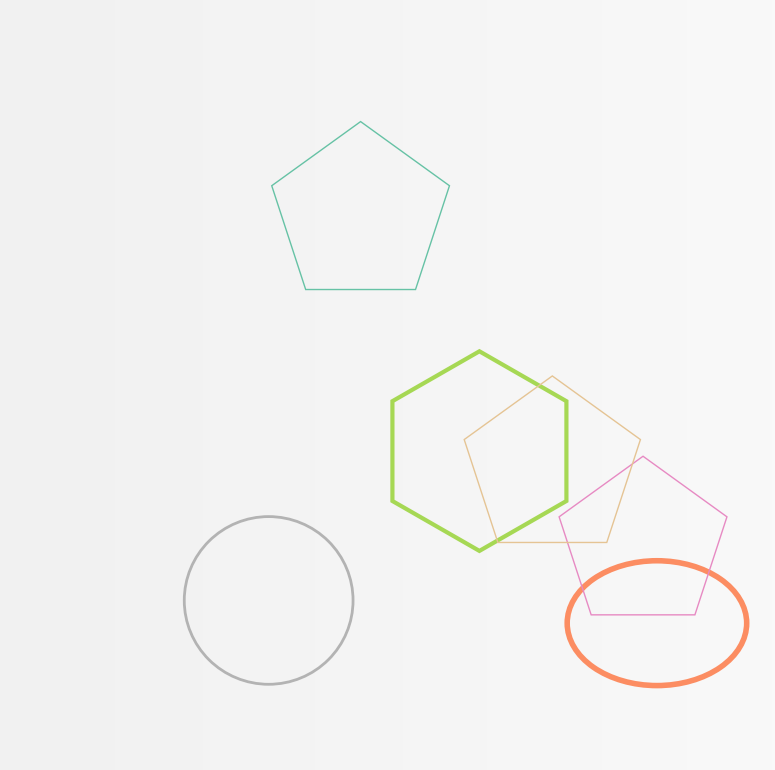[{"shape": "pentagon", "thickness": 0.5, "radius": 0.6, "center": [0.465, 0.722]}, {"shape": "oval", "thickness": 2, "radius": 0.58, "center": [0.848, 0.191]}, {"shape": "pentagon", "thickness": 0.5, "radius": 0.57, "center": [0.83, 0.294]}, {"shape": "hexagon", "thickness": 1.5, "radius": 0.65, "center": [0.619, 0.414]}, {"shape": "pentagon", "thickness": 0.5, "radius": 0.6, "center": [0.713, 0.392]}, {"shape": "circle", "thickness": 1, "radius": 0.54, "center": [0.347, 0.22]}]